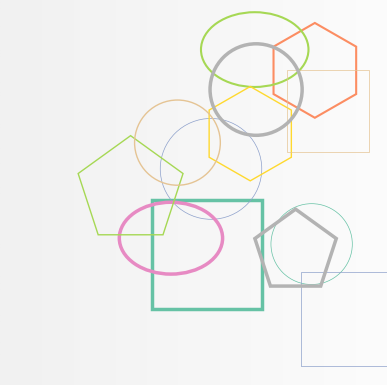[{"shape": "circle", "thickness": 0.5, "radius": 0.52, "center": [0.804, 0.366]}, {"shape": "square", "thickness": 2.5, "radius": 0.71, "center": [0.534, 0.339]}, {"shape": "hexagon", "thickness": 1.5, "radius": 0.62, "center": [0.813, 0.817]}, {"shape": "square", "thickness": 0.5, "radius": 0.61, "center": [0.899, 0.171]}, {"shape": "circle", "thickness": 0.5, "radius": 0.65, "center": [0.545, 0.561]}, {"shape": "oval", "thickness": 2.5, "radius": 0.67, "center": [0.441, 0.381]}, {"shape": "pentagon", "thickness": 1, "radius": 0.71, "center": [0.337, 0.505]}, {"shape": "oval", "thickness": 1.5, "radius": 0.69, "center": [0.657, 0.871]}, {"shape": "hexagon", "thickness": 1, "radius": 0.61, "center": [0.646, 0.653]}, {"shape": "circle", "thickness": 1, "radius": 0.55, "center": [0.458, 0.63]}, {"shape": "square", "thickness": 0.5, "radius": 0.53, "center": [0.847, 0.711]}, {"shape": "circle", "thickness": 2.5, "radius": 0.59, "center": [0.661, 0.767]}, {"shape": "pentagon", "thickness": 2.5, "radius": 0.55, "center": [0.763, 0.346]}]